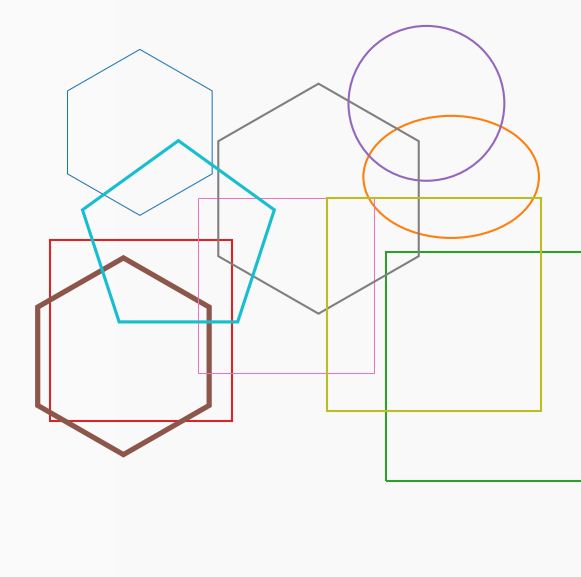[{"shape": "hexagon", "thickness": 0.5, "radius": 0.72, "center": [0.241, 0.77]}, {"shape": "oval", "thickness": 1, "radius": 0.76, "center": [0.776, 0.693]}, {"shape": "square", "thickness": 1, "radius": 0.99, "center": [0.862, 0.364]}, {"shape": "square", "thickness": 1, "radius": 0.78, "center": [0.242, 0.427]}, {"shape": "circle", "thickness": 1, "radius": 0.67, "center": [0.734, 0.82]}, {"shape": "hexagon", "thickness": 2.5, "radius": 0.85, "center": [0.212, 0.382]}, {"shape": "square", "thickness": 0.5, "radius": 0.76, "center": [0.492, 0.504]}, {"shape": "hexagon", "thickness": 1, "radius": 1.0, "center": [0.548, 0.655]}, {"shape": "square", "thickness": 1, "radius": 0.92, "center": [0.747, 0.471]}, {"shape": "pentagon", "thickness": 1.5, "radius": 0.87, "center": [0.307, 0.582]}]